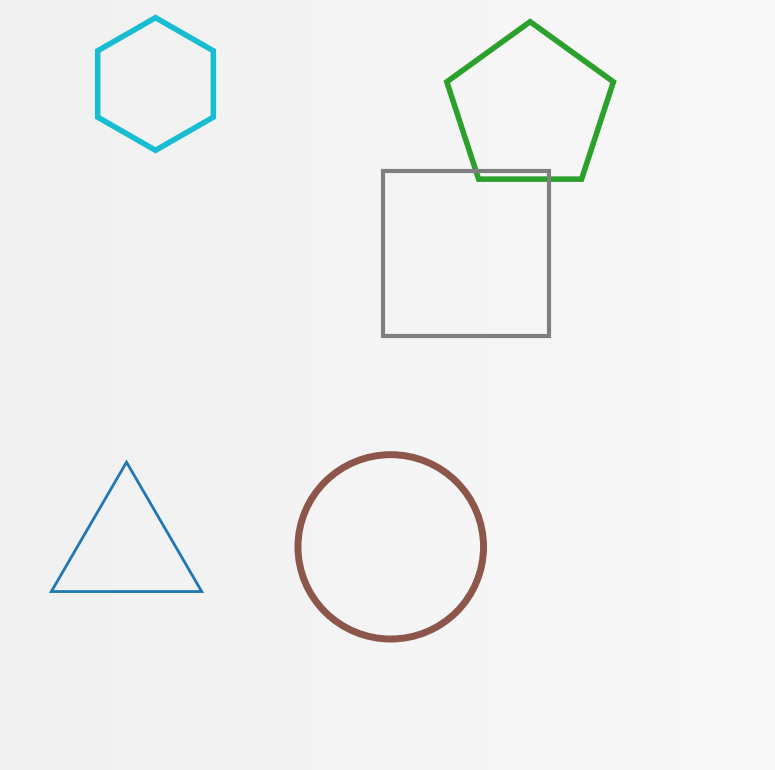[{"shape": "triangle", "thickness": 1, "radius": 0.56, "center": [0.163, 0.288]}, {"shape": "pentagon", "thickness": 2, "radius": 0.57, "center": [0.684, 0.859]}, {"shape": "circle", "thickness": 2.5, "radius": 0.6, "center": [0.504, 0.29]}, {"shape": "square", "thickness": 1.5, "radius": 0.54, "center": [0.601, 0.671]}, {"shape": "hexagon", "thickness": 2, "radius": 0.43, "center": [0.201, 0.891]}]